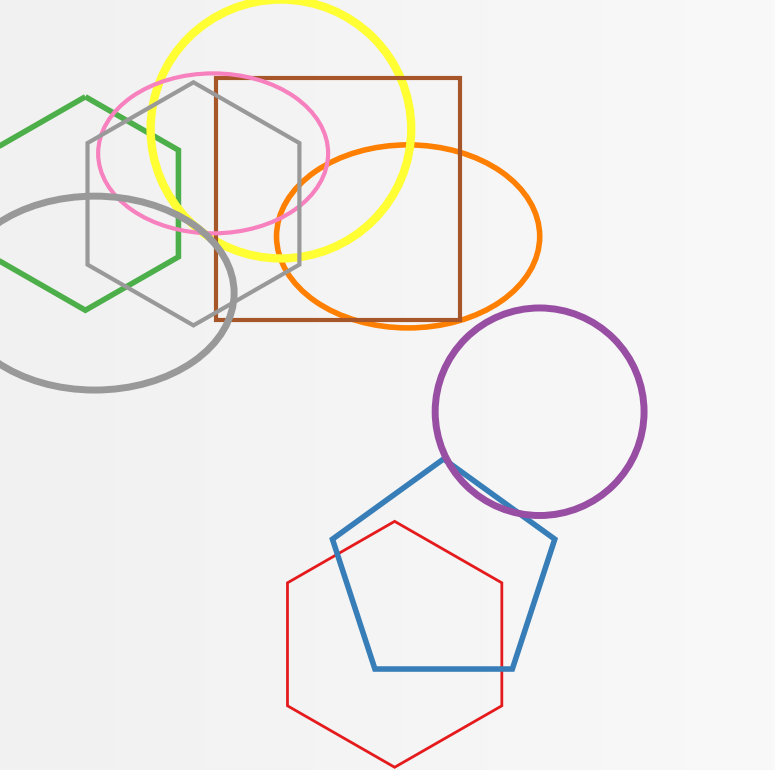[{"shape": "hexagon", "thickness": 1, "radius": 0.8, "center": [0.509, 0.163]}, {"shape": "pentagon", "thickness": 2, "radius": 0.75, "center": [0.572, 0.253]}, {"shape": "hexagon", "thickness": 2, "radius": 0.69, "center": [0.11, 0.736]}, {"shape": "circle", "thickness": 2.5, "radius": 0.67, "center": [0.696, 0.465]}, {"shape": "oval", "thickness": 2, "radius": 0.85, "center": [0.527, 0.693]}, {"shape": "circle", "thickness": 3, "radius": 0.84, "center": [0.362, 0.832]}, {"shape": "square", "thickness": 1.5, "radius": 0.79, "center": [0.436, 0.741]}, {"shape": "oval", "thickness": 1.5, "radius": 0.74, "center": [0.275, 0.801]}, {"shape": "hexagon", "thickness": 1.5, "radius": 0.79, "center": [0.25, 0.735]}, {"shape": "oval", "thickness": 2.5, "radius": 0.9, "center": [0.122, 0.619]}]